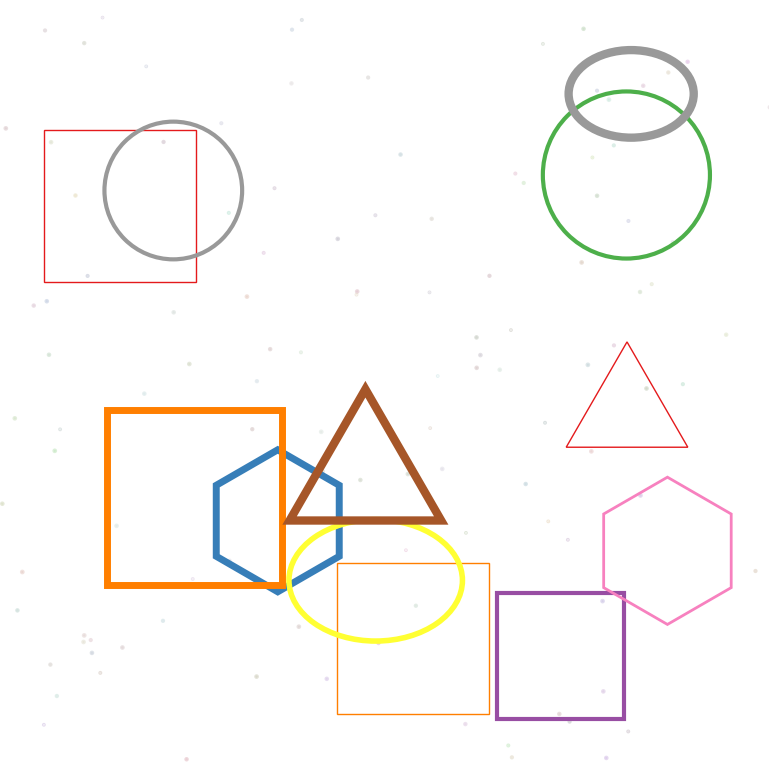[{"shape": "square", "thickness": 0.5, "radius": 0.49, "center": [0.155, 0.732]}, {"shape": "triangle", "thickness": 0.5, "radius": 0.46, "center": [0.814, 0.465]}, {"shape": "hexagon", "thickness": 2.5, "radius": 0.46, "center": [0.361, 0.324]}, {"shape": "circle", "thickness": 1.5, "radius": 0.54, "center": [0.814, 0.773]}, {"shape": "square", "thickness": 1.5, "radius": 0.41, "center": [0.728, 0.148]}, {"shape": "square", "thickness": 2.5, "radius": 0.57, "center": [0.252, 0.353]}, {"shape": "square", "thickness": 0.5, "radius": 0.49, "center": [0.537, 0.17]}, {"shape": "oval", "thickness": 2, "radius": 0.56, "center": [0.488, 0.246]}, {"shape": "triangle", "thickness": 3, "radius": 0.57, "center": [0.475, 0.381]}, {"shape": "hexagon", "thickness": 1, "radius": 0.48, "center": [0.867, 0.285]}, {"shape": "circle", "thickness": 1.5, "radius": 0.45, "center": [0.225, 0.753]}, {"shape": "oval", "thickness": 3, "radius": 0.41, "center": [0.82, 0.878]}]